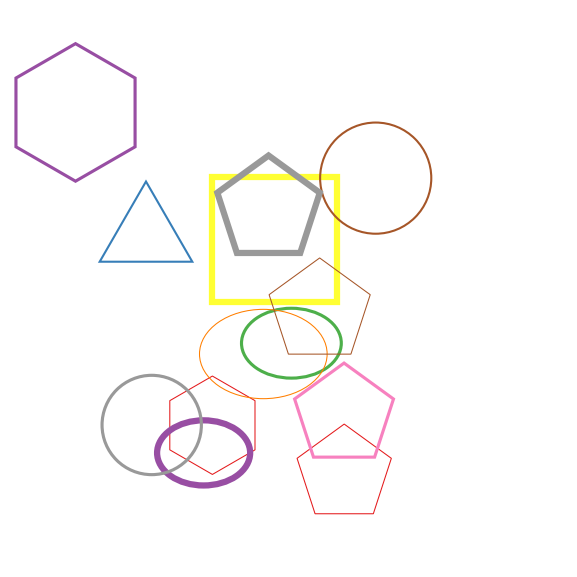[{"shape": "pentagon", "thickness": 0.5, "radius": 0.43, "center": [0.596, 0.179]}, {"shape": "hexagon", "thickness": 0.5, "radius": 0.43, "center": [0.368, 0.263]}, {"shape": "triangle", "thickness": 1, "radius": 0.46, "center": [0.253, 0.592]}, {"shape": "oval", "thickness": 1.5, "radius": 0.43, "center": [0.505, 0.405]}, {"shape": "oval", "thickness": 3, "radius": 0.4, "center": [0.353, 0.215]}, {"shape": "hexagon", "thickness": 1.5, "radius": 0.6, "center": [0.131, 0.804]}, {"shape": "oval", "thickness": 0.5, "radius": 0.55, "center": [0.456, 0.386]}, {"shape": "square", "thickness": 3, "radius": 0.54, "center": [0.475, 0.584]}, {"shape": "pentagon", "thickness": 0.5, "radius": 0.46, "center": [0.554, 0.46]}, {"shape": "circle", "thickness": 1, "radius": 0.48, "center": [0.651, 0.691]}, {"shape": "pentagon", "thickness": 1.5, "radius": 0.45, "center": [0.596, 0.28]}, {"shape": "circle", "thickness": 1.5, "radius": 0.43, "center": [0.263, 0.263]}, {"shape": "pentagon", "thickness": 3, "radius": 0.47, "center": [0.465, 0.637]}]